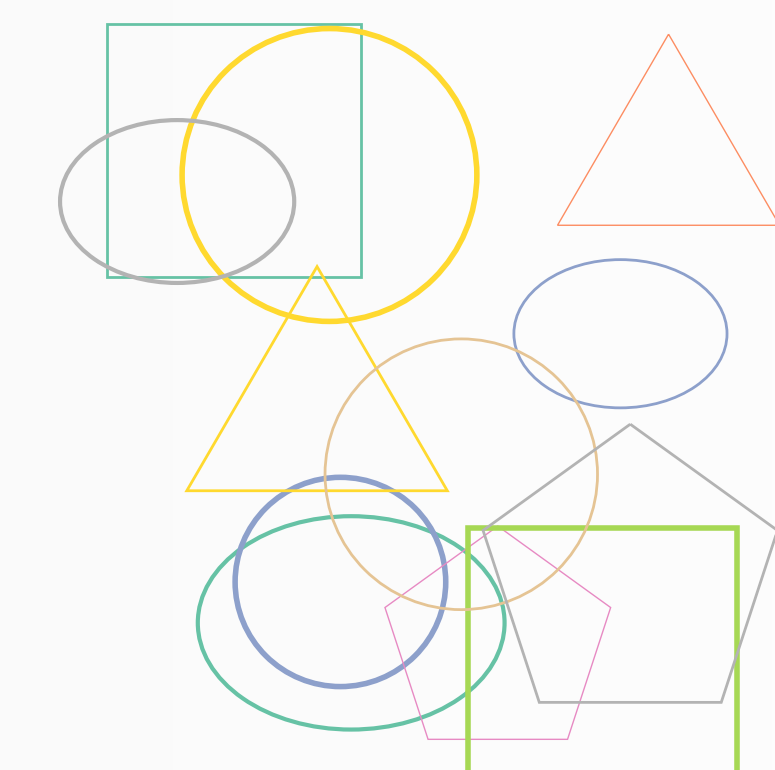[{"shape": "oval", "thickness": 1.5, "radius": 0.99, "center": [0.453, 0.191]}, {"shape": "square", "thickness": 1, "radius": 0.82, "center": [0.302, 0.805]}, {"shape": "triangle", "thickness": 0.5, "radius": 0.83, "center": [0.863, 0.79]}, {"shape": "oval", "thickness": 1, "radius": 0.69, "center": [0.801, 0.567]}, {"shape": "circle", "thickness": 2, "radius": 0.68, "center": [0.439, 0.244]}, {"shape": "pentagon", "thickness": 0.5, "radius": 0.77, "center": [0.642, 0.164]}, {"shape": "square", "thickness": 2, "radius": 0.87, "center": [0.777, 0.14]}, {"shape": "triangle", "thickness": 1, "radius": 0.97, "center": [0.409, 0.46]}, {"shape": "circle", "thickness": 2, "radius": 0.95, "center": [0.425, 0.773]}, {"shape": "circle", "thickness": 1, "radius": 0.88, "center": [0.595, 0.384]}, {"shape": "pentagon", "thickness": 1, "radius": 1.0, "center": [0.813, 0.249]}, {"shape": "oval", "thickness": 1.5, "radius": 0.76, "center": [0.229, 0.738]}]